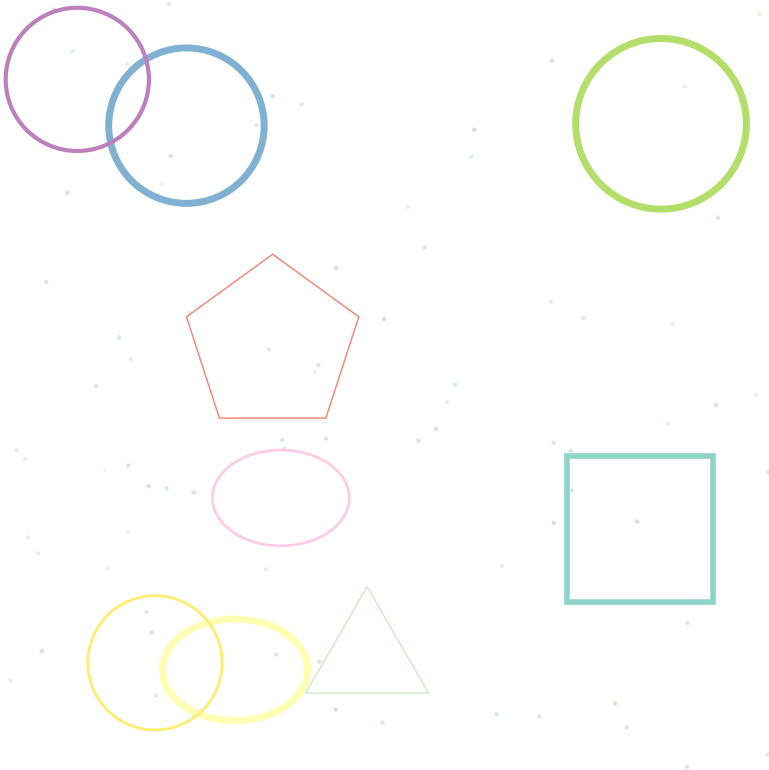[{"shape": "square", "thickness": 2, "radius": 0.47, "center": [0.831, 0.313]}, {"shape": "oval", "thickness": 2.5, "radius": 0.47, "center": [0.305, 0.13]}, {"shape": "pentagon", "thickness": 0.5, "radius": 0.59, "center": [0.354, 0.552]}, {"shape": "circle", "thickness": 2.5, "radius": 0.5, "center": [0.242, 0.837]}, {"shape": "circle", "thickness": 2.5, "radius": 0.55, "center": [0.858, 0.839]}, {"shape": "oval", "thickness": 1, "radius": 0.44, "center": [0.365, 0.353]}, {"shape": "circle", "thickness": 1.5, "radius": 0.47, "center": [0.1, 0.897]}, {"shape": "triangle", "thickness": 0.5, "radius": 0.46, "center": [0.477, 0.146]}, {"shape": "circle", "thickness": 1, "radius": 0.44, "center": [0.201, 0.139]}]